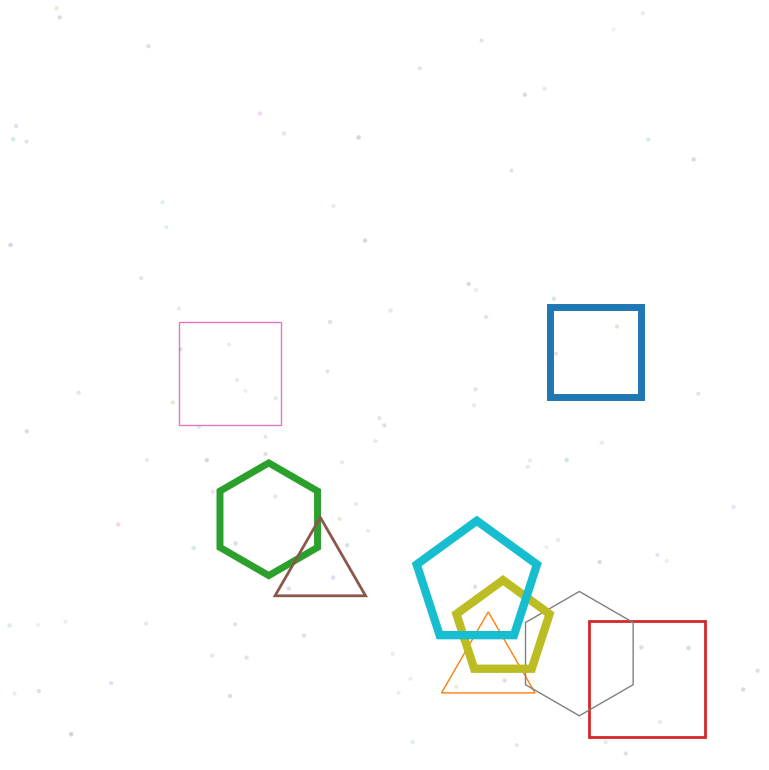[{"shape": "square", "thickness": 2.5, "radius": 0.29, "center": [0.773, 0.543]}, {"shape": "triangle", "thickness": 0.5, "radius": 0.35, "center": [0.634, 0.135]}, {"shape": "hexagon", "thickness": 2.5, "radius": 0.37, "center": [0.349, 0.326]}, {"shape": "square", "thickness": 1, "radius": 0.38, "center": [0.84, 0.119]}, {"shape": "triangle", "thickness": 1, "radius": 0.34, "center": [0.416, 0.26]}, {"shape": "square", "thickness": 0.5, "radius": 0.33, "center": [0.298, 0.515]}, {"shape": "hexagon", "thickness": 0.5, "radius": 0.4, "center": [0.752, 0.151]}, {"shape": "pentagon", "thickness": 3, "radius": 0.32, "center": [0.653, 0.183]}, {"shape": "pentagon", "thickness": 3, "radius": 0.41, "center": [0.619, 0.242]}]